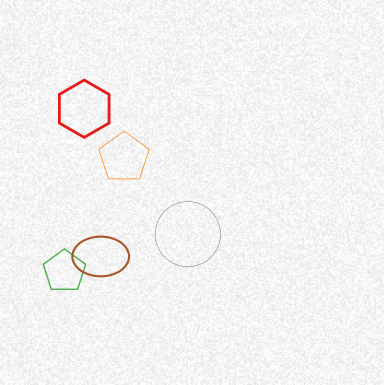[{"shape": "hexagon", "thickness": 2, "radius": 0.37, "center": [0.219, 0.718]}, {"shape": "pentagon", "thickness": 1, "radius": 0.29, "center": [0.167, 0.296]}, {"shape": "pentagon", "thickness": 0.5, "radius": 0.34, "center": [0.322, 0.591]}, {"shape": "oval", "thickness": 1.5, "radius": 0.37, "center": [0.262, 0.334]}, {"shape": "circle", "thickness": 0.5, "radius": 0.42, "center": [0.488, 0.392]}]